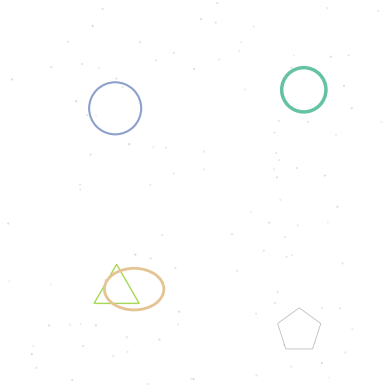[{"shape": "circle", "thickness": 2.5, "radius": 0.29, "center": [0.789, 0.767]}, {"shape": "circle", "thickness": 1.5, "radius": 0.34, "center": [0.299, 0.719]}, {"shape": "triangle", "thickness": 1, "radius": 0.34, "center": [0.303, 0.246]}, {"shape": "oval", "thickness": 2, "radius": 0.39, "center": [0.348, 0.249]}, {"shape": "pentagon", "thickness": 0.5, "radius": 0.3, "center": [0.777, 0.141]}]